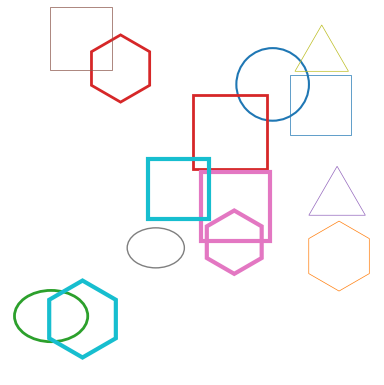[{"shape": "square", "thickness": 0.5, "radius": 0.39, "center": [0.833, 0.728]}, {"shape": "circle", "thickness": 1.5, "radius": 0.47, "center": [0.708, 0.781]}, {"shape": "hexagon", "thickness": 0.5, "radius": 0.45, "center": [0.881, 0.335]}, {"shape": "oval", "thickness": 2, "radius": 0.48, "center": [0.133, 0.179]}, {"shape": "square", "thickness": 2, "radius": 0.48, "center": [0.599, 0.657]}, {"shape": "hexagon", "thickness": 2, "radius": 0.44, "center": [0.313, 0.822]}, {"shape": "triangle", "thickness": 0.5, "radius": 0.42, "center": [0.876, 0.483]}, {"shape": "square", "thickness": 0.5, "radius": 0.41, "center": [0.21, 0.9]}, {"shape": "square", "thickness": 3, "radius": 0.45, "center": [0.612, 0.463]}, {"shape": "hexagon", "thickness": 3, "radius": 0.41, "center": [0.608, 0.371]}, {"shape": "oval", "thickness": 1, "radius": 0.37, "center": [0.405, 0.356]}, {"shape": "triangle", "thickness": 0.5, "radius": 0.4, "center": [0.836, 0.855]}, {"shape": "hexagon", "thickness": 3, "radius": 0.5, "center": [0.214, 0.171]}, {"shape": "square", "thickness": 3, "radius": 0.4, "center": [0.464, 0.509]}]